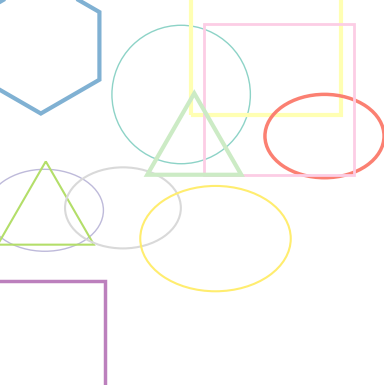[{"shape": "circle", "thickness": 1, "radius": 0.9, "center": [0.471, 0.755]}, {"shape": "square", "thickness": 3, "radius": 0.97, "center": [0.691, 0.896]}, {"shape": "oval", "thickness": 1, "radius": 0.76, "center": [0.117, 0.454]}, {"shape": "oval", "thickness": 2.5, "radius": 0.77, "center": [0.843, 0.647]}, {"shape": "hexagon", "thickness": 3, "radius": 0.88, "center": [0.106, 0.881]}, {"shape": "triangle", "thickness": 1.5, "radius": 0.72, "center": [0.119, 0.437]}, {"shape": "square", "thickness": 2, "radius": 0.97, "center": [0.725, 0.742]}, {"shape": "oval", "thickness": 1.5, "radius": 0.75, "center": [0.319, 0.46]}, {"shape": "square", "thickness": 2.5, "radius": 0.8, "center": [0.115, 0.111]}, {"shape": "triangle", "thickness": 3, "radius": 0.71, "center": [0.505, 0.617]}, {"shape": "oval", "thickness": 1.5, "radius": 0.98, "center": [0.56, 0.38]}]